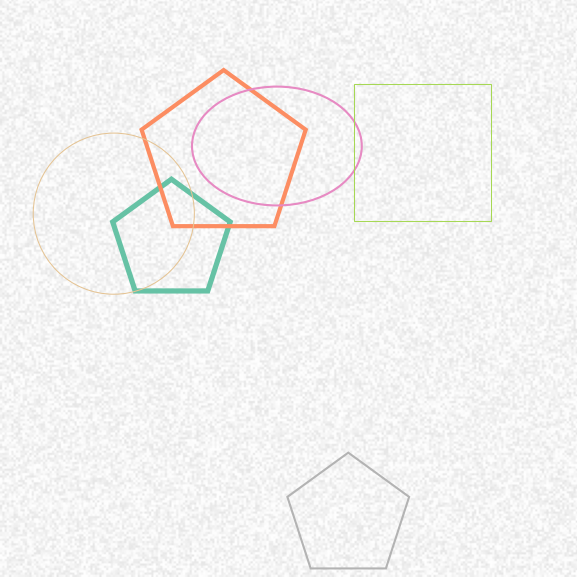[{"shape": "pentagon", "thickness": 2.5, "radius": 0.53, "center": [0.297, 0.582]}, {"shape": "pentagon", "thickness": 2, "radius": 0.75, "center": [0.387, 0.728]}, {"shape": "oval", "thickness": 1, "radius": 0.73, "center": [0.479, 0.746]}, {"shape": "square", "thickness": 0.5, "radius": 0.59, "center": [0.731, 0.735]}, {"shape": "circle", "thickness": 0.5, "radius": 0.7, "center": [0.197, 0.629]}, {"shape": "pentagon", "thickness": 1, "radius": 0.55, "center": [0.603, 0.104]}]